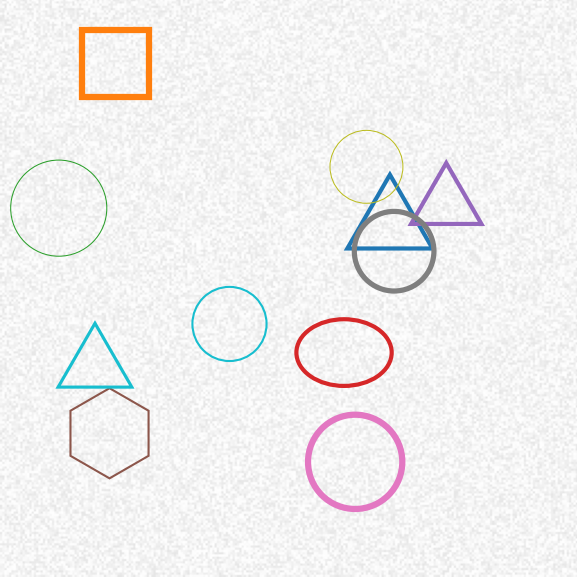[{"shape": "triangle", "thickness": 2, "radius": 0.43, "center": [0.675, 0.611]}, {"shape": "square", "thickness": 3, "radius": 0.29, "center": [0.2, 0.889]}, {"shape": "circle", "thickness": 0.5, "radius": 0.42, "center": [0.102, 0.639]}, {"shape": "oval", "thickness": 2, "radius": 0.41, "center": [0.596, 0.389]}, {"shape": "triangle", "thickness": 2, "radius": 0.35, "center": [0.773, 0.647]}, {"shape": "hexagon", "thickness": 1, "radius": 0.39, "center": [0.19, 0.249]}, {"shape": "circle", "thickness": 3, "radius": 0.41, "center": [0.615, 0.199]}, {"shape": "circle", "thickness": 2.5, "radius": 0.34, "center": [0.682, 0.564]}, {"shape": "circle", "thickness": 0.5, "radius": 0.32, "center": [0.635, 0.71]}, {"shape": "circle", "thickness": 1, "radius": 0.32, "center": [0.397, 0.438]}, {"shape": "triangle", "thickness": 1.5, "radius": 0.37, "center": [0.164, 0.366]}]